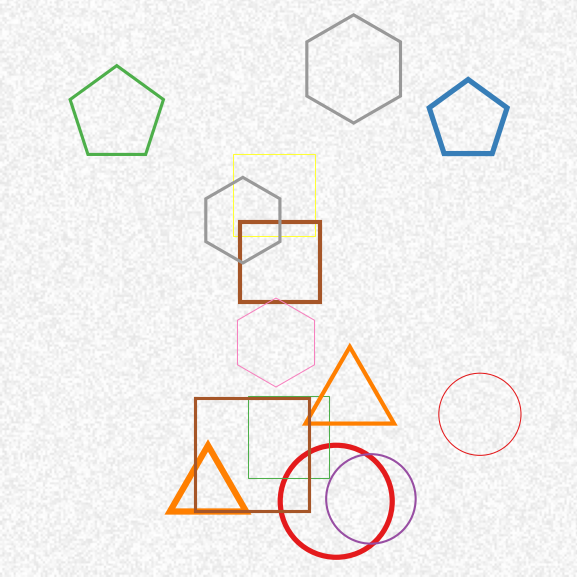[{"shape": "circle", "thickness": 2.5, "radius": 0.48, "center": [0.582, 0.131]}, {"shape": "circle", "thickness": 0.5, "radius": 0.36, "center": [0.831, 0.282]}, {"shape": "pentagon", "thickness": 2.5, "radius": 0.35, "center": [0.811, 0.791]}, {"shape": "square", "thickness": 0.5, "radius": 0.35, "center": [0.499, 0.242]}, {"shape": "pentagon", "thickness": 1.5, "radius": 0.42, "center": [0.202, 0.8]}, {"shape": "circle", "thickness": 1, "radius": 0.39, "center": [0.642, 0.135]}, {"shape": "triangle", "thickness": 2, "radius": 0.44, "center": [0.606, 0.31]}, {"shape": "triangle", "thickness": 3, "radius": 0.38, "center": [0.36, 0.152]}, {"shape": "square", "thickness": 0.5, "radius": 0.36, "center": [0.474, 0.661]}, {"shape": "square", "thickness": 2, "radius": 0.35, "center": [0.485, 0.546]}, {"shape": "square", "thickness": 1.5, "radius": 0.49, "center": [0.437, 0.212]}, {"shape": "hexagon", "thickness": 0.5, "radius": 0.39, "center": [0.478, 0.406]}, {"shape": "hexagon", "thickness": 1.5, "radius": 0.47, "center": [0.612, 0.88]}, {"shape": "hexagon", "thickness": 1.5, "radius": 0.37, "center": [0.421, 0.618]}]